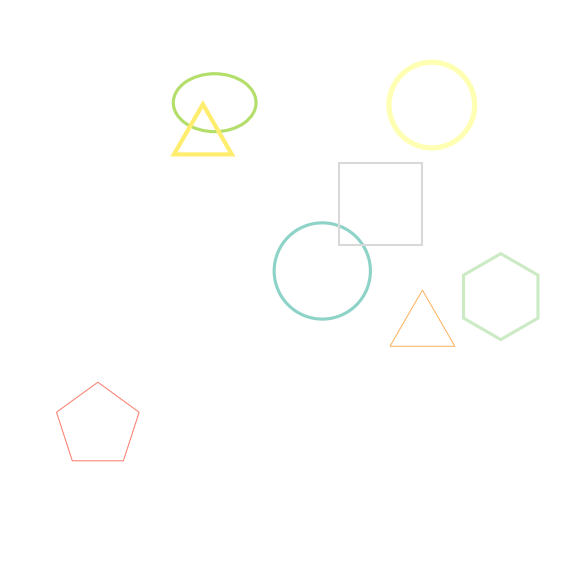[{"shape": "circle", "thickness": 1.5, "radius": 0.42, "center": [0.558, 0.53]}, {"shape": "circle", "thickness": 2.5, "radius": 0.37, "center": [0.748, 0.817]}, {"shape": "pentagon", "thickness": 0.5, "radius": 0.38, "center": [0.169, 0.262]}, {"shape": "triangle", "thickness": 0.5, "radius": 0.32, "center": [0.731, 0.432]}, {"shape": "oval", "thickness": 1.5, "radius": 0.36, "center": [0.372, 0.821]}, {"shape": "square", "thickness": 1, "radius": 0.36, "center": [0.658, 0.646]}, {"shape": "hexagon", "thickness": 1.5, "radius": 0.37, "center": [0.867, 0.485]}, {"shape": "triangle", "thickness": 2, "radius": 0.29, "center": [0.351, 0.761]}]